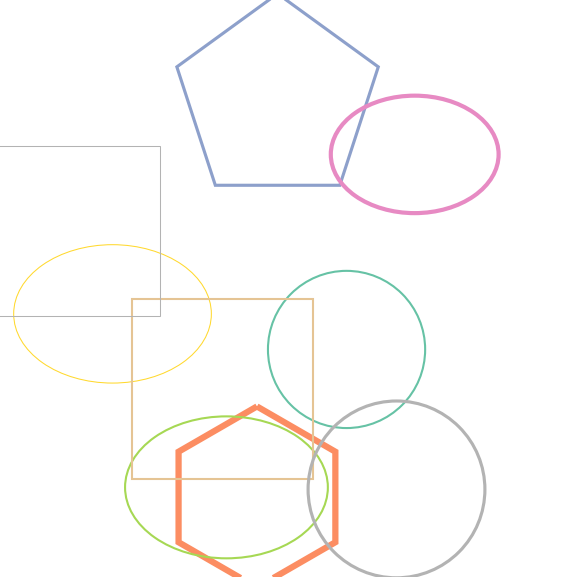[{"shape": "circle", "thickness": 1, "radius": 0.68, "center": [0.6, 0.394]}, {"shape": "hexagon", "thickness": 3, "radius": 0.78, "center": [0.445, 0.139]}, {"shape": "pentagon", "thickness": 1.5, "radius": 0.92, "center": [0.481, 0.827]}, {"shape": "oval", "thickness": 2, "radius": 0.73, "center": [0.718, 0.732]}, {"shape": "oval", "thickness": 1, "radius": 0.88, "center": [0.392, 0.155]}, {"shape": "oval", "thickness": 0.5, "radius": 0.86, "center": [0.195, 0.456]}, {"shape": "square", "thickness": 1, "radius": 0.78, "center": [0.385, 0.326]}, {"shape": "circle", "thickness": 1.5, "radius": 0.77, "center": [0.687, 0.152]}, {"shape": "square", "thickness": 0.5, "radius": 0.73, "center": [0.13, 0.599]}]